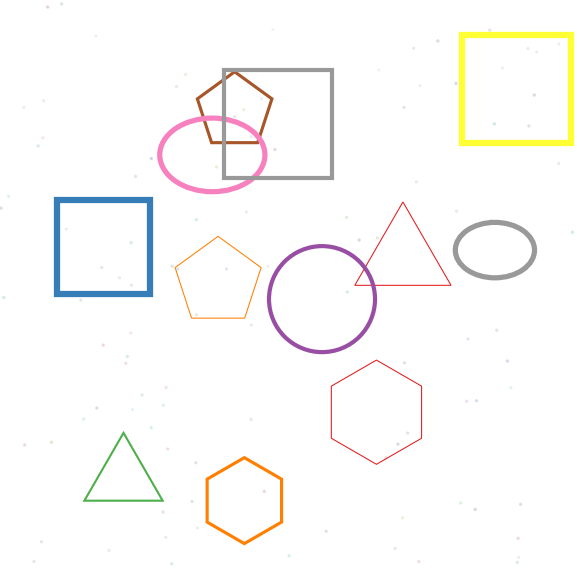[{"shape": "triangle", "thickness": 0.5, "radius": 0.48, "center": [0.698, 0.553]}, {"shape": "hexagon", "thickness": 0.5, "radius": 0.45, "center": [0.652, 0.285]}, {"shape": "square", "thickness": 3, "radius": 0.4, "center": [0.18, 0.571]}, {"shape": "triangle", "thickness": 1, "radius": 0.39, "center": [0.214, 0.171]}, {"shape": "circle", "thickness": 2, "radius": 0.46, "center": [0.558, 0.481]}, {"shape": "pentagon", "thickness": 0.5, "radius": 0.39, "center": [0.378, 0.512]}, {"shape": "hexagon", "thickness": 1.5, "radius": 0.37, "center": [0.423, 0.132]}, {"shape": "square", "thickness": 3, "radius": 0.47, "center": [0.894, 0.845]}, {"shape": "pentagon", "thickness": 1.5, "radius": 0.34, "center": [0.406, 0.807]}, {"shape": "oval", "thickness": 2.5, "radius": 0.46, "center": [0.368, 0.731]}, {"shape": "square", "thickness": 2, "radius": 0.47, "center": [0.481, 0.784]}, {"shape": "oval", "thickness": 2.5, "radius": 0.34, "center": [0.857, 0.566]}]